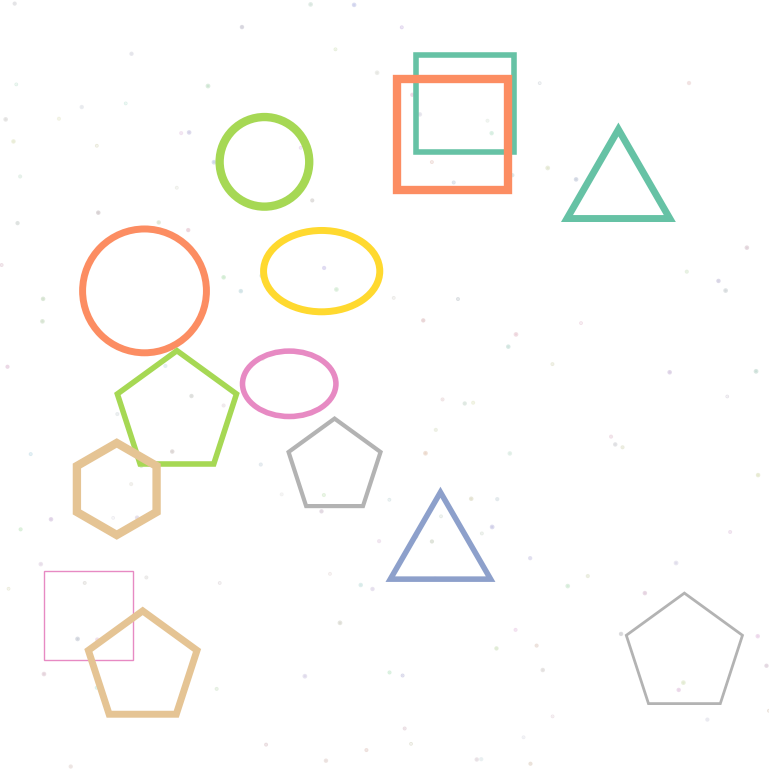[{"shape": "triangle", "thickness": 2.5, "radius": 0.39, "center": [0.803, 0.755]}, {"shape": "square", "thickness": 2, "radius": 0.32, "center": [0.604, 0.866]}, {"shape": "square", "thickness": 3, "radius": 0.36, "center": [0.588, 0.825]}, {"shape": "circle", "thickness": 2.5, "radius": 0.4, "center": [0.188, 0.622]}, {"shape": "triangle", "thickness": 2, "radius": 0.38, "center": [0.572, 0.285]}, {"shape": "oval", "thickness": 2, "radius": 0.3, "center": [0.376, 0.502]}, {"shape": "square", "thickness": 0.5, "radius": 0.29, "center": [0.115, 0.201]}, {"shape": "circle", "thickness": 3, "radius": 0.29, "center": [0.343, 0.79]}, {"shape": "pentagon", "thickness": 2, "radius": 0.41, "center": [0.23, 0.463]}, {"shape": "oval", "thickness": 2.5, "radius": 0.38, "center": [0.418, 0.648]}, {"shape": "hexagon", "thickness": 3, "radius": 0.3, "center": [0.152, 0.365]}, {"shape": "pentagon", "thickness": 2.5, "radius": 0.37, "center": [0.185, 0.132]}, {"shape": "pentagon", "thickness": 1.5, "radius": 0.31, "center": [0.434, 0.394]}, {"shape": "pentagon", "thickness": 1, "radius": 0.4, "center": [0.889, 0.15]}]